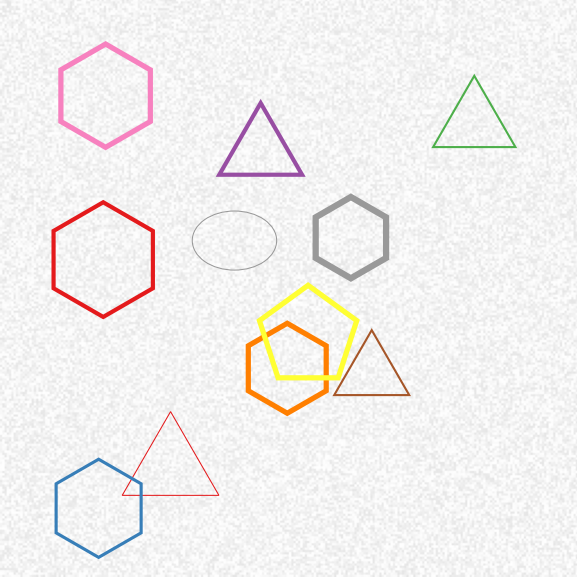[{"shape": "hexagon", "thickness": 2, "radius": 0.5, "center": [0.179, 0.55]}, {"shape": "triangle", "thickness": 0.5, "radius": 0.48, "center": [0.295, 0.19]}, {"shape": "hexagon", "thickness": 1.5, "radius": 0.42, "center": [0.171, 0.119]}, {"shape": "triangle", "thickness": 1, "radius": 0.41, "center": [0.821, 0.786]}, {"shape": "triangle", "thickness": 2, "radius": 0.41, "center": [0.451, 0.738]}, {"shape": "hexagon", "thickness": 2.5, "radius": 0.39, "center": [0.497, 0.361]}, {"shape": "pentagon", "thickness": 2.5, "radius": 0.44, "center": [0.534, 0.417]}, {"shape": "triangle", "thickness": 1, "radius": 0.38, "center": [0.644, 0.352]}, {"shape": "hexagon", "thickness": 2.5, "radius": 0.45, "center": [0.183, 0.833]}, {"shape": "hexagon", "thickness": 3, "radius": 0.35, "center": [0.608, 0.588]}, {"shape": "oval", "thickness": 0.5, "radius": 0.37, "center": [0.406, 0.583]}]